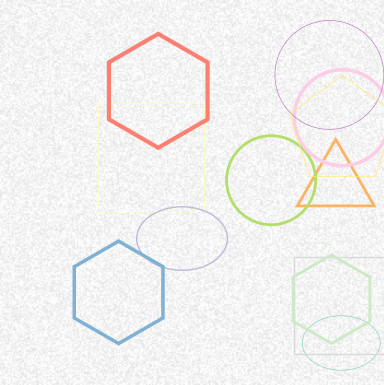[{"shape": "oval", "thickness": 0.5, "radius": 0.51, "center": [0.886, 0.109]}, {"shape": "square", "thickness": 0.5, "radius": 0.69, "center": [0.392, 0.595]}, {"shape": "oval", "thickness": 1, "radius": 0.59, "center": [0.473, 0.38]}, {"shape": "hexagon", "thickness": 3, "radius": 0.74, "center": [0.411, 0.764]}, {"shape": "hexagon", "thickness": 2.5, "radius": 0.67, "center": [0.308, 0.241]}, {"shape": "triangle", "thickness": 2, "radius": 0.58, "center": [0.872, 0.523]}, {"shape": "circle", "thickness": 2, "radius": 0.58, "center": [0.704, 0.532]}, {"shape": "circle", "thickness": 2.5, "radius": 0.62, "center": [0.889, 0.694]}, {"shape": "square", "thickness": 1, "radius": 0.63, "center": [0.89, 0.207]}, {"shape": "circle", "thickness": 0.5, "radius": 0.71, "center": [0.856, 0.805]}, {"shape": "hexagon", "thickness": 2, "radius": 0.57, "center": [0.861, 0.223]}, {"shape": "pentagon", "thickness": 0.5, "radius": 0.72, "center": [0.89, 0.659]}]